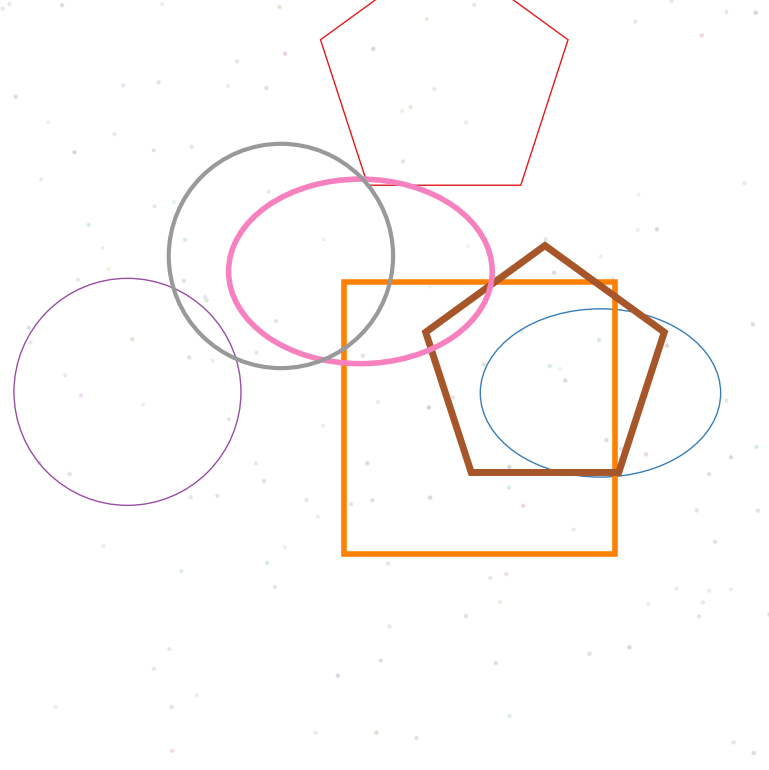[{"shape": "pentagon", "thickness": 0.5, "radius": 0.85, "center": [0.577, 0.896]}, {"shape": "oval", "thickness": 0.5, "radius": 0.78, "center": [0.78, 0.49]}, {"shape": "circle", "thickness": 0.5, "radius": 0.74, "center": [0.166, 0.491]}, {"shape": "square", "thickness": 2, "radius": 0.88, "center": [0.623, 0.457]}, {"shape": "pentagon", "thickness": 2.5, "radius": 0.81, "center": [0.708, 0.518]}, {"shape": "oval", "thickness": 2, "radius": 0.86, "center": [0.468, 0.648]}, {"shape": "circle", "thickness": 1.5, "radius": 0.73, "center": [0.365, 0.668]}]